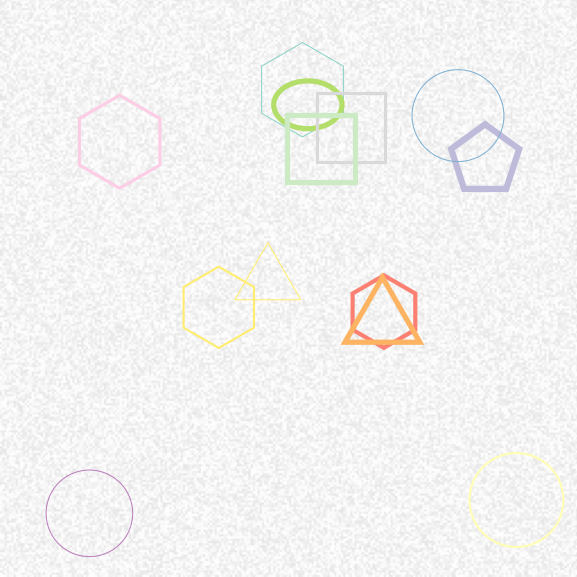[{"shape": "hexagon", "thickness": 0.5, "radius": 0.41, "center": [0.524, 0.844]}, {"shape": "circle", "thickness": 1, "radius": 0.41, "center": [0.894, 0.133]}, {"shape": "pentagon", "thickness": 3, "radius": 0.31, "center": [0.84, 0.722]}, {"shape": "hexagon", "thickness": 2, "radius": 0.31, "center": [0.665, 0.46]}, {"shape": "circle", "thickness": 0.5, "radius": 0.4, "center": [0.793, 0.799]}, {"shape": "triangle", "thickness": 2.5, "radius": 0.37, "center": [0.662, 0.444]}, {"shape": "oval", "thickness": 2.5, "radius": 0.3, "center": [0.533, 0.818]}, {"shape": "hexagon", "thickness": 1.5, "radius": 0.4, "center": [0.207, 0.754]}, {"shape": "square", "thickness": 1.5, "radius": 0.3, "center": [0.608, 0.779]}, {"shape": "circle", "thickness": 0.5, "radius": 0.37, "center": [0.155, 0.11]}, {"shape": "square", "thickness": 2.5, "radius": 0.29, "center": [0.556, 0.742]}, {"shape": "hexagon", "thickness": 1, "radius": 0.35, "center": [0.379, 0.467]}, {"shape": "triangle", "thickness": 0.5, "radius": 0.33, "center": [0.464, 0.513]}]